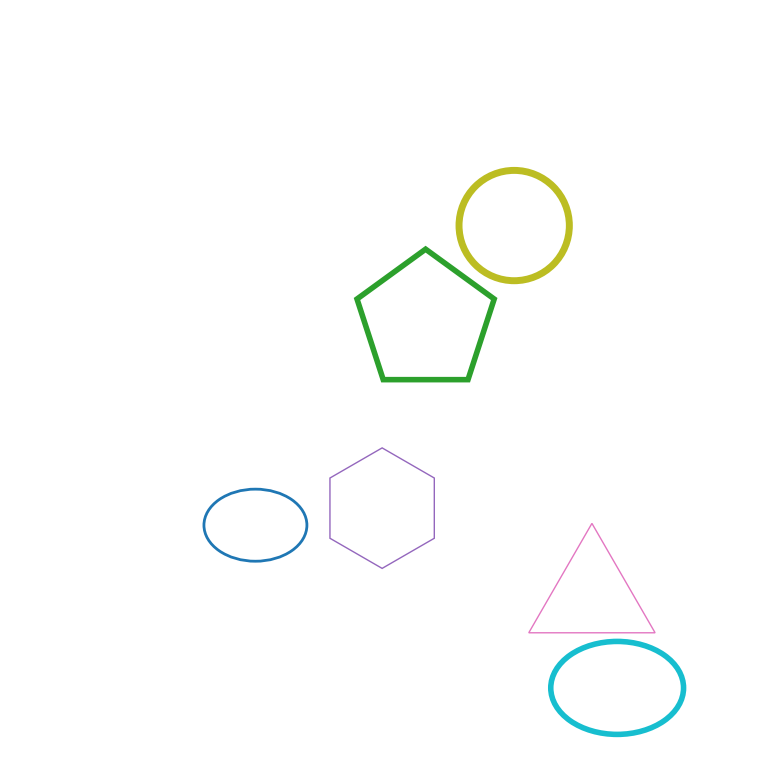[{"shape": "oval", "thickness": 1, "radius": 0.33, "center": [0.332, 0.318]}, {"shape": "pentagon", "thickness": 2, "radius": 0.47, "center": [0.553, 0.583]}, {"shape": "hexagon", "thickness": 0.5, "radius": 0.39, "center": [0.496, 0.34]}, {"shape": "triangle", "thickness": 0.5, "radius": 0.47, "center": [0.769, 0.226]}, {"shape": "circle", "thickness": 2.5, "radius": 0.36, "center": [0.668, 0.707]}, {"shape": "oval", "thickness": 2, "radius": 0.43, "center": [0.802, 0.107]}]